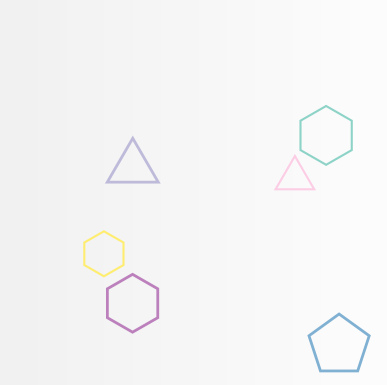[{"shape": "hexagon", "thickness": 1.5, "radius": 0.38, "center": [0.842, 0.648]}, {"shape": "triangle", "thickness": 2, "radius": 0.38, "center": [0.343, 0.565]}, {"shape": "pentagon", "thickness": 2, "radius": 0.41, "center": [0.875, 0.103]}, {"shape": "triangle", "thickness": 1.5, "radius": 0.29, "center": [0.761, 0.537]}, {"shape": "hexagon", "thickness": 2, "radius": 0.38, "center": [0.342, 0.212]}, {"shape": "hexagon", "thickness": 1.5, "radius": 0.29, "center": [0.268, 0.341]}]